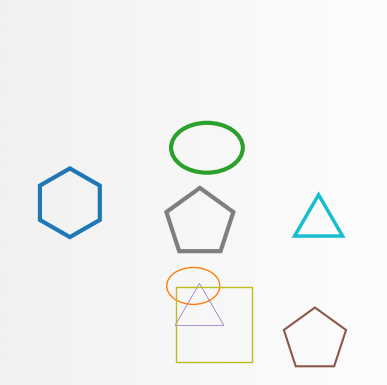[{"shape": "hexagon", "thickness": 3, "radius": 0.45, "center": [0.18, 0.473]}, {"shape": "oval", "thickness": 1, "radius": 0.34, "center": [0.499, 0.257]}, {"shape": "oval", "thickness": 3, "radius": 0.46, "center": [0.534, 0.616]}, {"shape": "triangle", "thickness": 0.5, "radius": 0.36, "center": [0.515, 0.191]}, {"shape": "pentagon", "thickness": 1.5, "radius": 0.42, "center": [0.813, 0.117]}, {"shape": "pentagon", "thickness": 3, "radius": 0.45, "center": [0.516, 0.421]}, {"shape": "square", "thickness": 1, "radius": 0.49, "center": [0.553, 0.157]}, {"shape": "triangle", "thickness": 2.5, "radius": 0.36, "center": [0.822, 0.423]}]